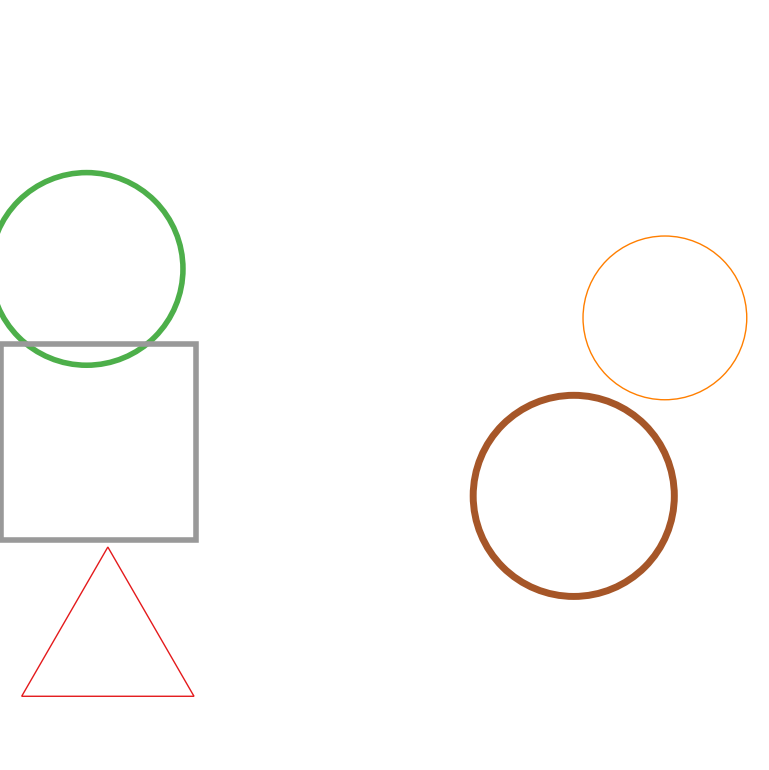[{"shape": "triangle", "thickness": 0.5, "radius": 0.65, "center": [0.14, 0.16]}, {"shape": "circle", "thickness": 2, "radius": 0.63, "center": [0.113, 0.651]}, {"shape": "circle", "thickness": 0.5, "radius": 0.53, "center": [0.863, 0.587]}, {"shape": "circle", "thickness": 2.5, "radius": 0.65, "center": [0.745, 0.356]}, {"shape": "square", "thickness": 2, "radius": 0.63, "center": [0.128, 0.426]}]